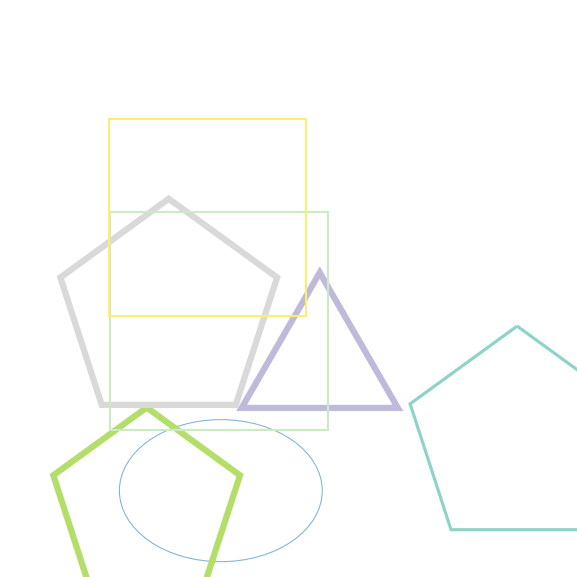[{"shape": "pentagon", "thickness": 1.5, "radius": 0.97, "center": [0.895, 0.24]}, {"shape": "triangle", "thickness": 3, "radius": 0.78, "center": [0.554, 0.371]}, {"shape": "oval", "thickness": 0.5, "radius": 0.88, "center": [0.382, 0.15]}, {"shape": "pentagon", "thickness": 3, "radius": 0.85, "center": [0.254, 0.124]}, {"shape": "pentagon", "thickness": 3, "radius": 0.99, "center": [0.292, 0.458]}, {"shape": "square", "thickness": 1, "radius": 0.94, "center": [0.38, 0.443]}, {"shape": "square", "thickness": 1, "radius": 0.86, "center": [0.359, 0.622]}]